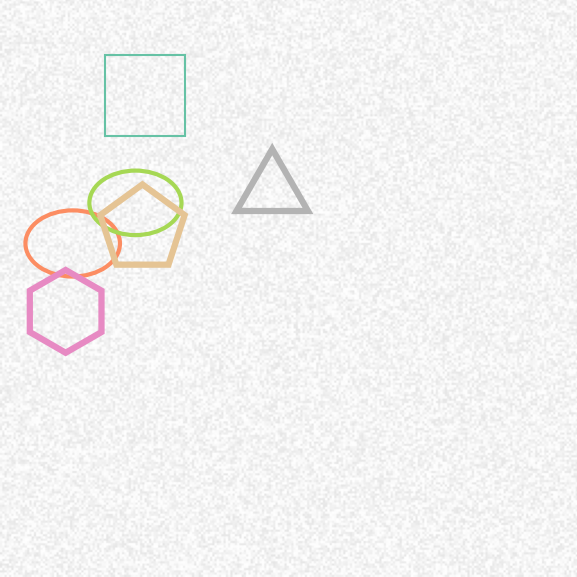[{"shape": "square", "thickness": 1, "radius": 0.35, "center": [0.251, 0.834]}, {"shape": "oval", "thickness": 2, "radius": 0.41, "center": [0.126, 0.578]}, {"shape": "hexagon", "thickness": 3, "radius": 0.36, "center": [0.114, 0.46]}, {"shape": "oval", "thickness": 2, "radius": 0.4, "center": [0.235, 0.648]}, {"shape": "pentagon", "thickness": 3, "radius": 0.38, "center": [0.247, 0.603]}, {"shape": "triangle", "thickness": 3, "radius": 0.36, "center": [0.471, 0.67]}]